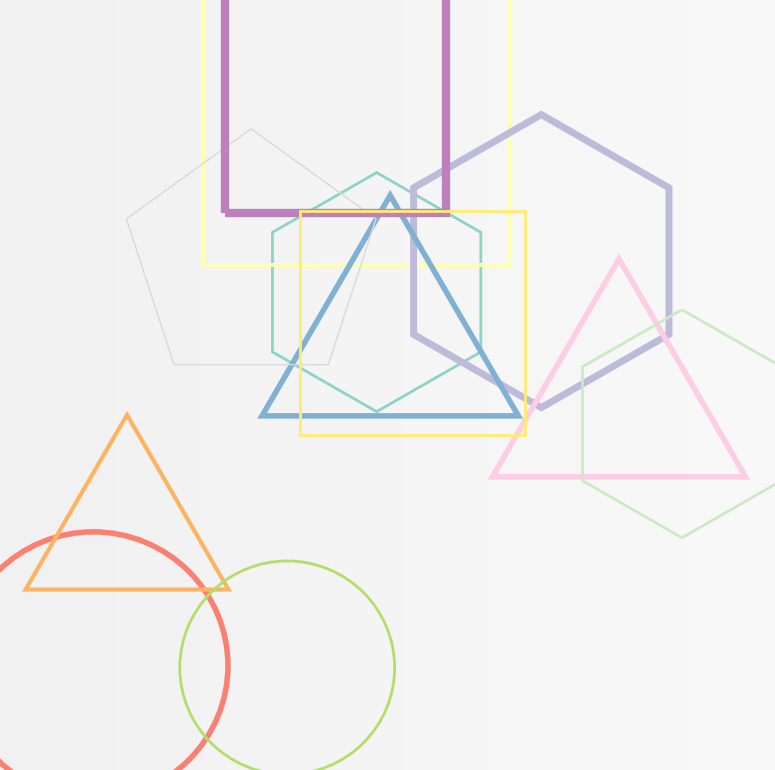[{"shape": "hexagon", "thickness": 1, "radius": 0.78, "center": [0.486, 0.621]}, {"shape": "square", "thickness": 1.5, "radius": 0.99, "center": [0.46, 0.854]}, {"shape": "hexagon", "thickness": 2.5, "radius": 0.95, "center": [0.698, 0.661]}, {"shape": "circle", "thickness": 2, "radius": 0.87, "center": [0.12, 0.136]}, {"shape": "triangle", "thickness": 2, "radius": 0.95, "center": [0.503, 0.555]}, {"shape": "triangle", "thickness": 1.5, "radius": 0.76, "center": [0.164, 0.31]}, {"shape": "circle", "thickness": 1, "radius": 0.69, "center": [0.371, 0.133]}, {"shape": "triangle", "thickness": 2, "radius": 0.94, "center": [0.799, 0.475]}, {"shape": "pentagon", "thickness": 0.5, "radius": 0.85, "center": [0.324, 0.663]}, {"shape": "square", "thickness": 3, "radius": 0.71, "center": [0.432, 0.866]}, {"shape": "hexagon", "thickness": 1, "radius": 0.74, "center": [0.88, 0.45]}, {"shape": "square", "thickness": 1, "radius": 0.73, "center": [0.533, 0.58]}]